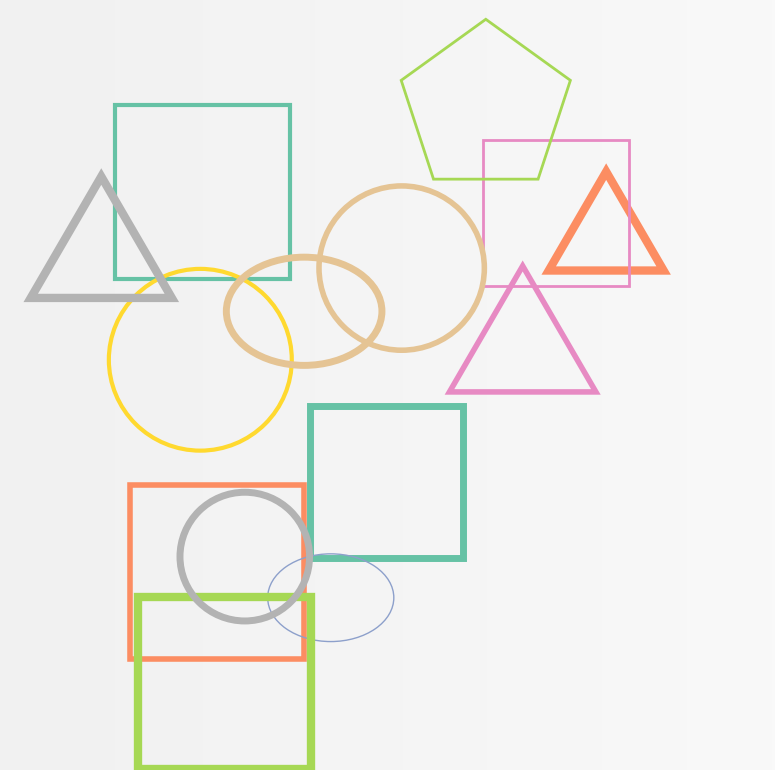[{"shape": "square", "thickness": 1.5, "radius": 0.57, "center": [0.261, 0.751]}, {"shape": "square", "thickness": 2.5, "radius": 0.49, "center": [0.499, 0.374]}, {"shape": "triangle", "thickness": 3, "radius": 0.43, "center": [0.782, 0.691]}, {"shape": "square", "thickness": 2, "radius": 0.56, "center": [0.28, 0.257]}, {"shape": "oval", "thickness": 0.5, "radius": 0.41, "center": [0.427, 0.224]}, {"shape": "square", "thickness": 1, "radius": 0.47, "center": [0.717, 0.723]}, {"shape": "triangle", "thickness": 2, "radius": 0.55, "center": [0.674, 0.546]}, {"shape": "square", "thickness": 3, "radius": 0.56, "center": [0.29, 0.113]}, {"shape": "pentagon", "thickness": 1, "radius": 0.57, "center": [0.627, 0.86]}, {"shape": "circle", "thickness": 1.5, "radius": 0.59, "center": [0.258, 0.533]}, {"shape": "oval", "thickness": 2.5, "radius": 0.5, "center": [0.392, 0.596]}, {"shape": "circle", "thickness": 2, "radius": 0.53, "center": [0.518, 0.652]}, {"shape": "circle", "thickness": 2.5, "radius": 0.42, "center": [0.316, 0.277]}, {"shape": "triangle", "thickness": 3, "radius": 0.53, "center": [0.131, 0.666]}]